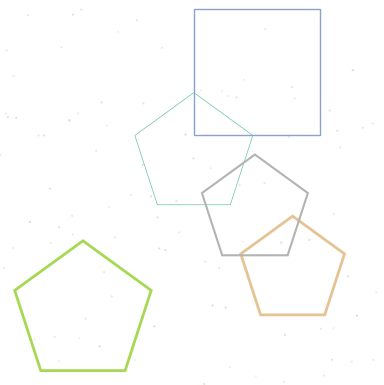[{"shape": "pentagon", "thickness": 0.5, "radius": 0.81, "center": [0.503, 0.598]}, {"shape": "square", "thickness": 1, "radius": 0.82, "center": [0.668, 0.813]}, {"shape": "pentagon", "thickness": 2, "radius": 0.93, "center": [0.215, 0.188]}, {"shape": "pentagon", "thickness": 2, "radius": 0.71, "center": [0.76, 0.297]}, {"shape": "pentagon", "thickness": 1.5, "radius": 0.72, "center": [0.662, 0.454]}]